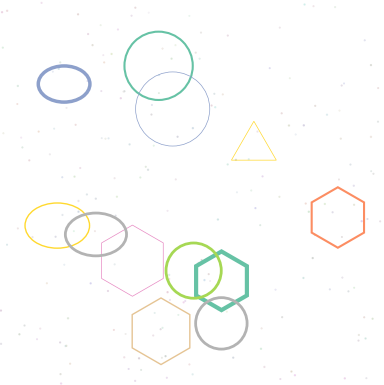[{"shape": "circle", "thickness": 1.5, "radius": 0.44, "center": [0.412, 0.829]}, {"shape": "hexagon", "thickness": 3, "radius": 0.38, "center": [0.575, 0.271]}, {"shape": "hexagon", "thickness": 1.5, "radius": 0.39, "center": [0.878, 0.435]}, {"shape": "oval", "thickness": 2.5, "radius": 0.34, "center": [0.166, 0.782]}, {"shape": "circle", "thickness": 0.5, "radius": 0.48, "center": [0.449, 0.717]}, {"shape": "hexagon", "thickness": 0.5, "radius": 0.46, "center": [0.344, 0.323]}, {"shape": "circle", "thickness": 2, "radius": 0.36, "center": [0.503, 0.297]}, {"shape": "triangle", "thickness": 0.5, "radius": 0.34, "center": [0.659, 0.618]}, {"shape": "oval", "thickness": 1, "radius": 0.42, "center": [0.149, 0.414]}, {"shape": "hexagon", "thickness": 1, "radius": 0.43, "center": [0.418, 0.14]}, {"shape": "circle", "thickness": 2, "radius": 0.33, "center": [0.575, 0.16]}, {"shape": "oval", "thickness": 2, "radius": 0.4, "center": [0.249, 0.391]}]